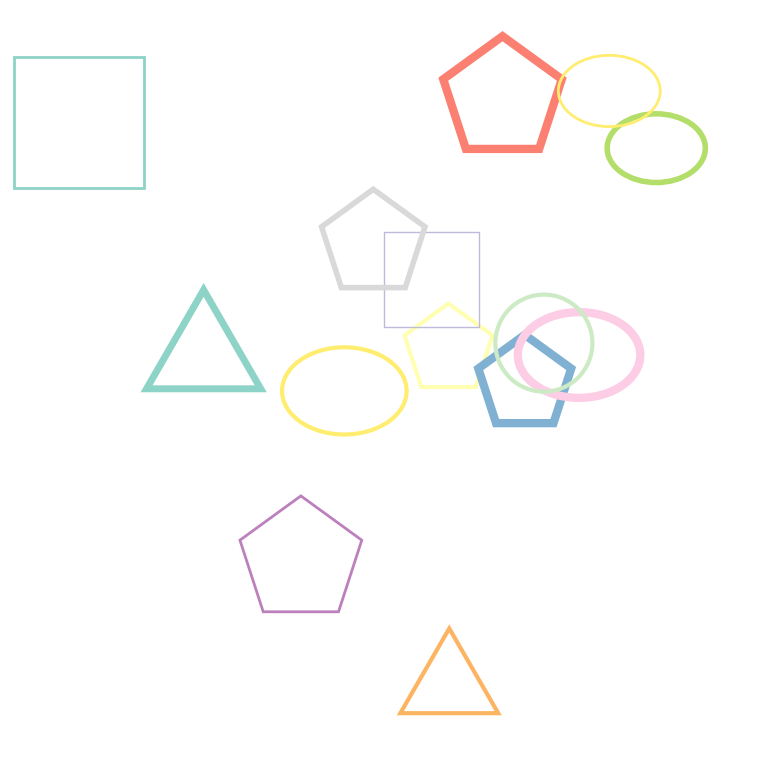[{"shape": "triangle", "thickness": 2.5, "radius": 0.43, "center": [0.264, 0.538]}, {"shape": "square", "thickness": 1, "radius": 0.42, "center": [0.102, 0.841]}, {"shape": "pentagon", "thickness": 1.5, "radius": 0.3, "center": [0.582, 0.546]}, {"shape": "square", "thickness": 0.5, "radius": 0.31, "center": [0.56, 0.637]}, {"shape": "pentagon", "thickness": 3, "radius": 0.4, "center": [0.653, 0.872]}, {"shape": "pentagon", "thickness": 3, "radius": 0.32, "center": [0.682, 0.502]}, {"shape": "triangle", "thickness": 1.5, "radius": 0.37, "center": [0.583, 0.11]}, {"shape": "oval", "thickness": 2, "radius": 0.32, "center": [0.852, 0.808]}, {"shape": "oval", "thickness": 3, "radius": 0.4, "center": [0.752, 0.539]}, {"shape": "pentagon", "thickness": 2, "radius": 0.35, "center": [0.485, 0.684]}, {"shape": "pentagon", "thickness": 1, "radius": 0.42, "center": [0.391, 0.273]}, {"shape": "circle", "thickness": 1.5, "radius": 0.32, "center": [0.706, 0.554]}, {"shape": "oval", "thickness": 1.5, "radius": 0.4, "center": [0.447, 0.492]}, {"shape": "oval", "thickness": 1, "radius": 0.33, "center": [0.791, 0.882]}]